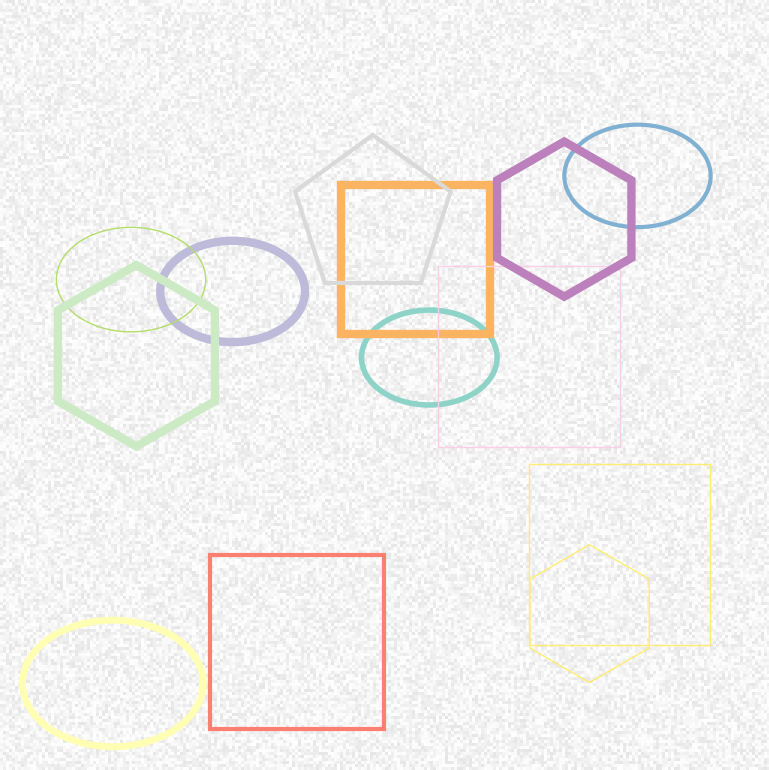[{"shape": "oval", "thickness": 2, "radius": 0.44, "center": [0.558, 0.536]}, {"shape": "oval", "thickness": 2.5, "radius": 0.59, "center": [0.147, 0.112]}, {"shape": "oval", "thickness": 3, "radius": 0.47, "center": [0.302, 0.622]}, {"shape": "square", "thickness": 1.5, "radius": 0.56, "center": [0.386, 0.167]}, {"shape": "oval", "thickness": 1.5, "radius": 0.48, "center": [0.828, 0.772]}, {"shape": "square", "thickness": 3, "radius": 0.48, "center": [0.539, 0.663]}, {"shape": "oval", "thickness": 0.5, "radius": 0.48, "center": [0.17, 0.637]}, {"shape": "square", "thickness": 0.5, "radius": 0.59, "center": [0.687, 0.537]}, {"shape": "pentagon", "thickness": 1.5, "radius": 0.53, "center": [0.484, 0.719]}, {"shape": "hexagon", "thickness": 3, "radius": 0.5, "center": [0.733, 0.715]}, {"shape": "hexagon", "thickness": 3, "radius": 0.59, "center": [0.177, 0.538]}, {"shape": "hexagon", "thickness": 0.5, "radius": 0.45, "center": [0.766, 0.203]}, {"shape": "square", "thickness": 0.5, "radius": 0.59, "center": [0.804, 0.28]}]